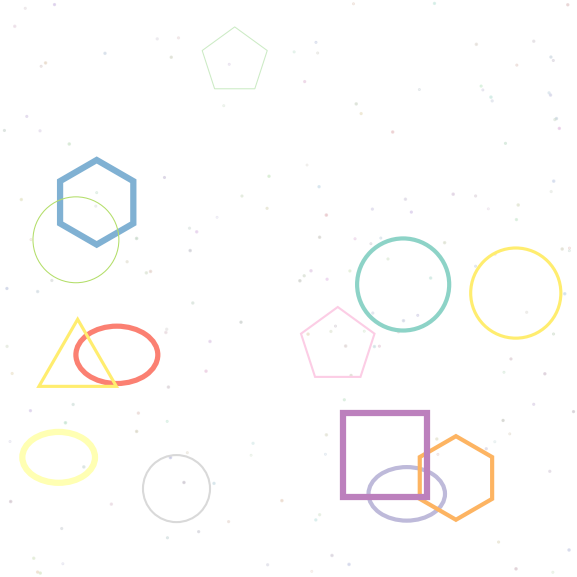[{"shape": "circle", "thickness": 2, "radius": 0.4, "center": [0.698, 0.507]}, {"shape": "oval", "thickness": 3, "radius": 0.31, "center": [0.102, 0.207]}, {"shape": "oval", "thickness": 2, "radius": 0.33, "center": [0.704, 0.144]}, {"shape": "oval", "thickness": 2.5, "radius": 0.35, "center": [0.202, 0.385]}, {"shape": "hexagon", "thickness": 3, "radius": 0.37, "center": [0.167, 0.649]}, {"shape": "hexagon", "thickness": 2, "radius": 0.36, "center": [0.79, 0.171]}, {"shape": "circle", "thickness": 0.5, "radius": 0.37, "center": [0.131, 0.584]}, {"shape": "pentagon", "thickness": 1, "radius": 0.33, "center": [0.585, 0.401]}, {"shape": "circle", "thickness": 1, "radius": 0.29, "center": [0.306, 0.153]}, {"shape": "square", "thickness": 3, "radius": 0.36, "center": [0.666, 0.212]}, {"shape": "pentagon", "thickness": 0.5, "radius": 0.3, "center": [0.406, 0.893]}, {"shape": "triangle", "thickness": 1.5, "radius": 0.39, "center": [0.134, 0.369]}, {"shape": "circle", "thickness": 1.5, "radius": 0.39, "center": [0.893, 0.492]}]